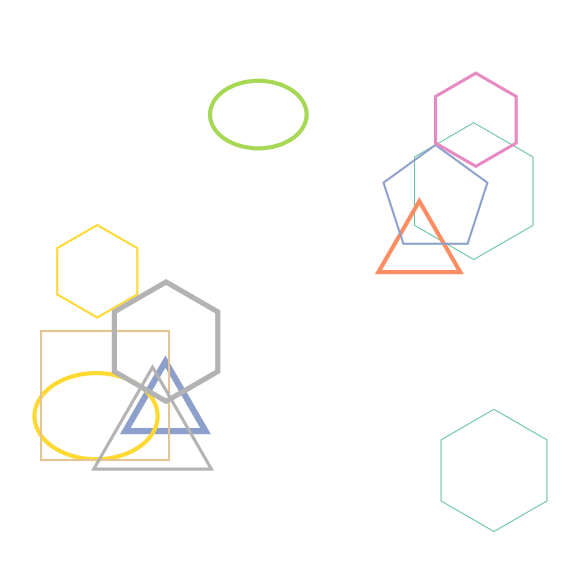[{"shape": "hexagon", "thickness": 0.5, "radius": 0.53, "center": [0.855, 0.185]}, {"shape": "hexagon", "thickness": 0.5, "radius": 0.59, "center": [0.82, 0.668]}, {"shape": "triangle", "thickness": 2, "radius": 0.41, "center": [0.726, 0.569]}, {"shape": "pentagon", "thickness": 1, "radius": 0.47, "center": [0.754, 0.654]}, {"shape": "triangle", "thickness": 3, "radius": 0.4, "center": [0.286, 0.293]}, {"shape": "hexagon", "thickness": 1.5, "radius": 0.4, "center": [0.824, 0.792]}, {"shape": "oval", "thickness": 2, "radius": 0.42, "center": [0.447, 0.801]}, {"shape": "oval", "thickness": 2, "radius": 0.53, "center": [0.166, 0.278]}, {"shape": "hexagon", "thickness": 1, "radius": 0.4, "center": [0.168, 0.529]}, {"shape": "square", "thickness": 1, "radius": 0.56, "center": [0.182, 0.314]}, {"shape": "hexagon", "thickness": 2.5, "radius": 0.52, "center": [0.288, 0.407]}, {"shape": "triangle", "thickness": 1.5, "radius": 0.59, "center": [0.264, 0.246]}]